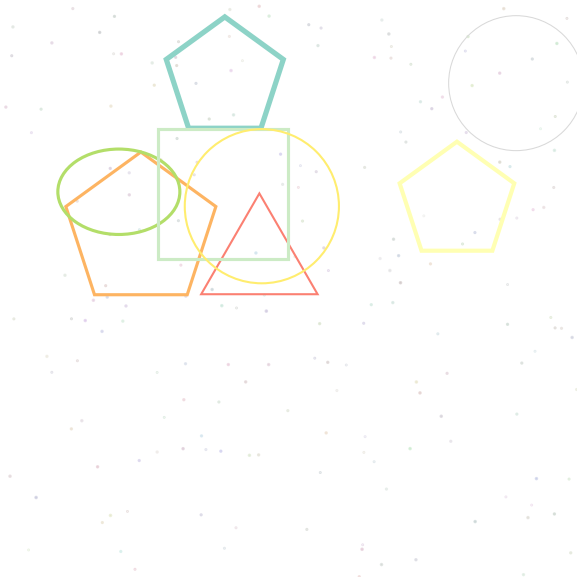[{"shape": "pentagon", "thickness": 2.5, "radius": 0.53, "center": [0.389, 0.863]}, {"shape": "pentagon", "thickness": 2, "radius": 0.52, "center": [0.791, 0.649]}, {"shape": "triangle", "thickness": 1, "radius": 0.58, "center": [0.449, 0.548]}, {"shape": "pentagon", "thickness": 1.5, "radius": 0.68, "center": [0.244, 0.599]}, {"shape": "oval", "thickness": 1.5, "radius": 0.53, "center": [0.206, 0.667]}, {"shape": "circle", "thickness": 0.5, "radius": 0.58, "center": [0.894, 0.855]}, {"shape": "square", "thickness": 1.5, "radius": 0.57, "center": [0.386, 0.663]}, {"shape": "circle", "thickness": 1, "radius": 0.67, "center": [0.453, 0.642]}]